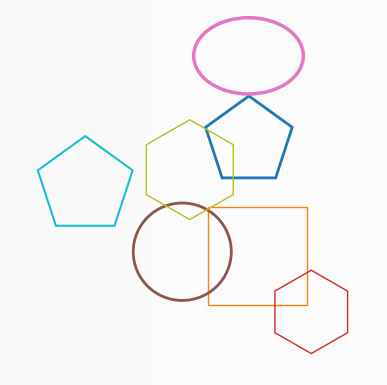[{"shape": "pentagon", "thickness": 2, "radius": 0.59, "center": [0.642, 0.633]}, {"shape": "square", "thickness": 1, "radius": 0.64, "center": [0.664, 0.335]}, {"shape": "hexagon", "thickness": 1, "radius": 0.54, "center": [0.803, 0.19]}, {"shape": "circle", "thickness": 2, "radius": 0.63, "center": [0.47, 0.346]}, {"shape": "oval", "thickness": 2.5, "radius": 0.71, "center": [0.641, 0.855]}, {"shape": "hexagon", "thickness": 1, "radius": 0.65, "center": [0.49, 0.559]}, {"shape": "pentagon", "thickness": 1.5, "radius": 0.64, "center": [0.22, 0.518]}]